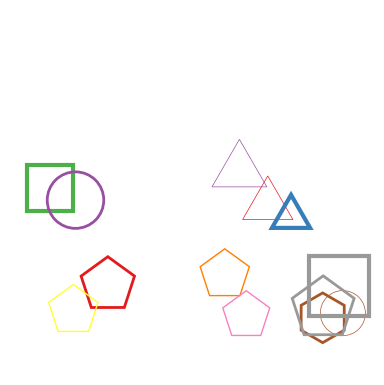[{"shape": "triangle", "thickness": 0.5, "radius": 0.38, "center": [0.695, 0.468]}, {"shape": "pentagon", "thickness": 2, "radius": 0.36, "center": [0.28, 0.26]}, {"shape": "triangle", "thickness": 3, "radius": 0.29, "center": [0.756, 0.437]}, {"shape": "square", "thickness": 3, "radius": 0.3, "center": [0.13, 0.511]}, {"shape": "triangle", "thickness": 0.5, "radius": 0.41, "center": [0.622, 0.556]}, {"shape": "circle", "thickness": 2, "radius": 0.37, "center": [0.196, 0.48]}, {"shape": "pentagon", "thickness": 1, "radius": 0.34, "center": [0.584, 0.287]}, {"shape": "pentagon", "thickness": 1, "radius": 0.34, "center": [0.19, 0.194]}, {"shape": "hexagon", "thickness": 2, "radius": 0.32, "center": [0.838, 0.175]}, {"shape": "circle", "thickness": 0.5, "radius": 0.29, "center": [0.891, 0.187]}, {"shape": "pentagon", "thickness": 1, "radius": 0.32, "center": [0.64, 0.181]}, {"shape": "pentagon", "thickness": 2, "radius": 0.42, "center": [0.839, 0.199]}, {"shape": "square", "thickness": 3, "radius": 0.39, "center": [0.881, 0.257]}]